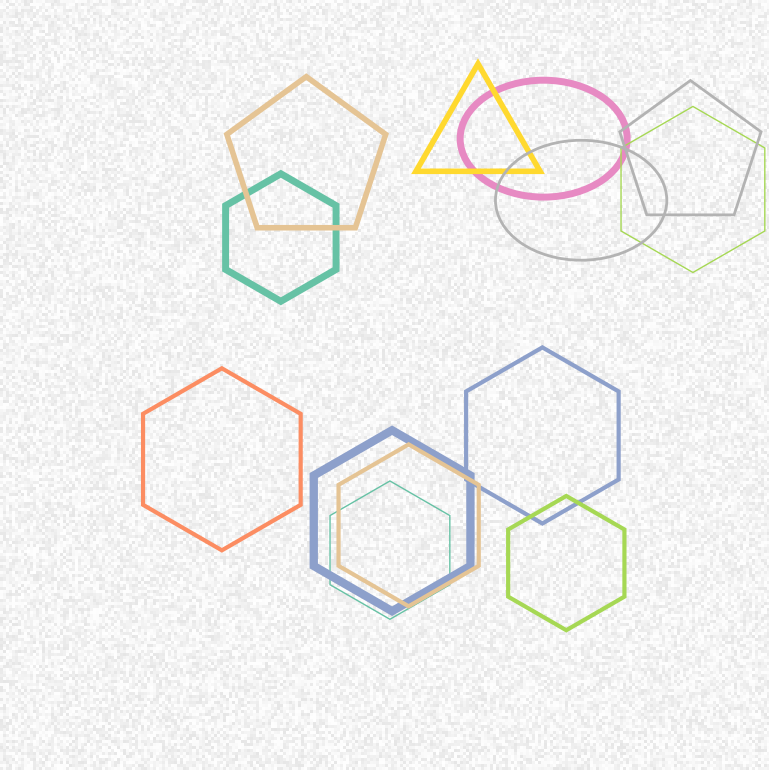[{"shape": "hexagon", "thickness": 0.5, "radius": 0.45, "center": [0.506, 0.286]}, {"shape": "hexagon", "thickness": 2.5, "radius": 0.41, "center": [0.365, 0.692]}, {"shape": "hexagon", "thickness": 1.5, "radius": 0.59, "center": [0.288, 0.403]}, {"shape": "hexagon", "thickness": 1.5, "radius": 0.57, "center": [0.704, 0.434]}, {"shape": "hexagon", "thickness": 3, "radius": 0.59, "center": [0.509, 0.324]}, {"shape": "oval", "thickness": 2.5, "radius": 0.54, "center": [0.706, 0.82]}, {"shape": "hexagon", "thickness": 0.5, "radius": 0.54, "center": [0.9, 0.754]}, {"shape": "hexagon", "thickness": 1.5, "radius": 0.44, "center": [0.735, 0.269]}, {"shape": "triangle", "thickness": 2, "radius": 0.47, "center": [0.621, 0.824]}, {"shape": "pentagon", "thickness": 2, "radius": 0.54, "center": [0.398, 0.792]}, {"shape": "hexagon", "thickness": 1.5, "radius": 0.53, "center": [0.531, 0.318]}, {"shape": "pentagon", "thickness": 1, "radius": 0.48, "center": [0.897, 0.799]}, {"shape": "oval", "thickness": 1, "radius": 0.56, "center": [0.755, 0.74]}]